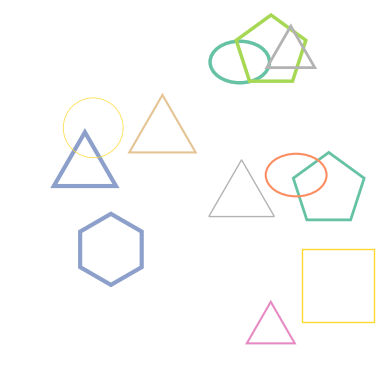[{"shape": "oval", "thickness": 2.5, "radius": 0.39, "center": [0.623, 0.839]}, {"shape": "pentagon", "thickness": 2, "radius": 0.48, "center": [0.854, 0.507]}, {"shape": "oval", "thickness": 1.5, "radius": 0.4, "center": [0.769, 0.545]}, {"shape": "triangle", "thickness": 3, "radius": 0.47, "center": [0.221, 0.563]}, {"shape": "hexagon", "thickness": 3, "radius": 0.46, "center": [0.288, 0.352]}, {"shape": "triangle", "thickness": 1.5, "radius": 0.36, "center": [0.703, 0.144]}, {"shape": "pentagon", "thickness": 2.5, "radius": 0.47, "center": [0.704, 0.866]}, {"shape": "square", "thickness": 1, "radius": 0.47, "center": [0.878, 0.258]}, {"shape": "circle", "thickness": 0.5, "radius": 0.39, "center": [0.242, 0.668]}, {"shape": "triangle", "thickness": 1.5, "radius": 0.5, "center": [0.422, 0.654]}, {"shape": "triangle", "thickness": 2, "radius": 0.36, "center": [0.755, 0.86]}, {"shape": "triangle", "thickness": 1, "radius": 0.49, "center": [0.627, 0.487]}]